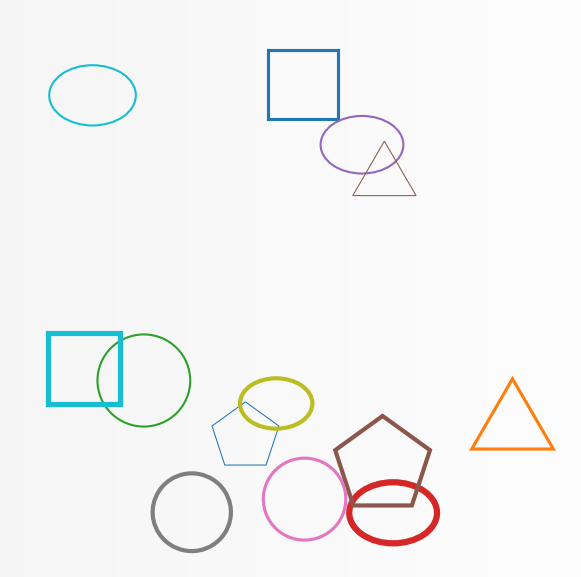[{"shape": "square", "thickness": 1.5, "radius": 0.3, "center": [0.521, 0.853]}, {"shape": "pentagon", "thickness": 0.5, "radius": 0.3, "center": [0.422, 0.243]}, {"shape": "triangle", "thickness": 1.5, "radius": 0.41, "center": [0.882, 0.262]}, {"shape": "circle", "thickness": 1, "radius": 0.4, "center": [0.247, 0.34]}, {"shape": "oval", "thickness": 3, "radius": 0.38, "center": [0.676, 0.111]}, {"shape": "oval", "thickness": 1, "radius": 0.36, "center": [0.623, 0.749]}, {"shape": "pentagon", "thickness": 2, "radius": 0.43, "center": [0.658, 0.193]}, {"shape": "triangle", "thickness": 0.5, "radius": 0.31, "center": [0.661, 0.692]}, {"shape": "circle", "thickness": 1.5, "radius": 0.35, "center": [0.524, 0.135]}, {"shape": "circle", "thickness": 2, "radius": 0.34, "center": [0.33, 0.112]}, {"shape": "oval", "thickness": 2, "radius": 0.31, "center": [0.475, 0.3]}, {"shape": "square", "thickness": 2.5, "radius": 0.31, "center": [0.145, 0.361]}, {"shape": "oval", "thickness": 1, "radius": 0.37, "center": [0.159, 0.834]}]